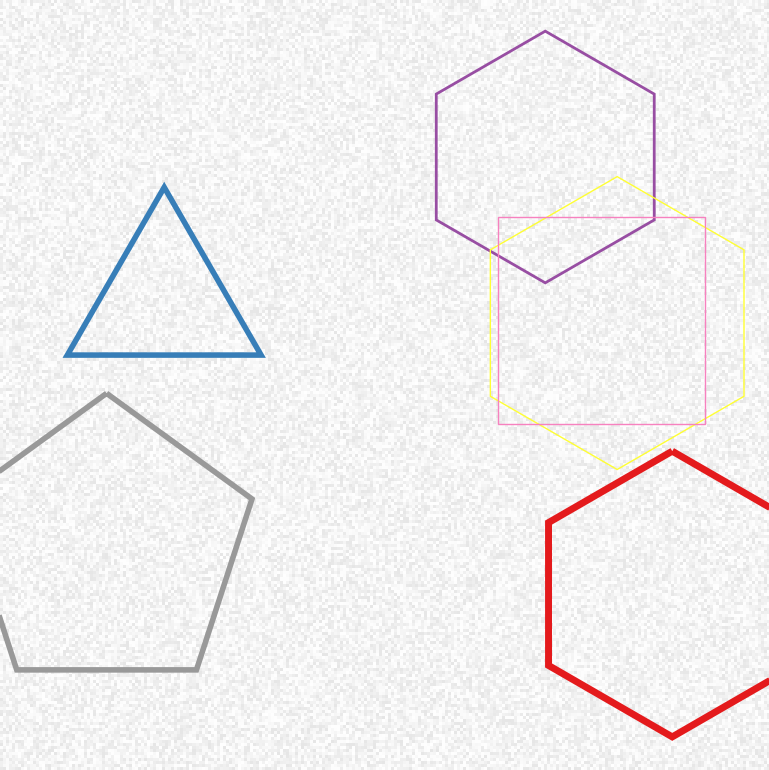[{"shape": "hexagon", "thickness": 2.5, "radius": 0.93, "center": [0.873, 0.229]}, {"shape": "triangle", "thickness": 2, "radius": 0.73, "center": [0.213, 0.612]}, {"shape": "hexagon", "thickness": 1, "radius": 0.82, "center": [0.708, 0.796]}, {"shape": "hexagon", "thickness": 0.5, "radius": 0.95, "center": [0.802, 0.58]}, {"shape": "square", "thickness": 0.5, "radius": 0.67, "center": [0.781, 0.583]}, {"shape": "pentagon", "thickness": 2, "radius": 0.99, "center": [0.138, 0.291]}]